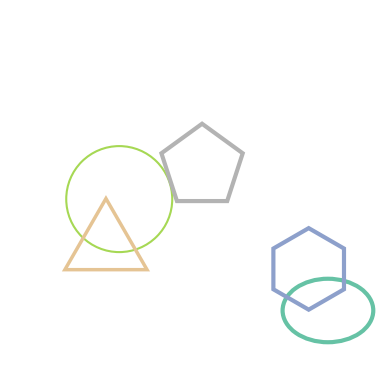[{"shape": "oval", "thickness": 3, "radius": 0.59, "center": [0.852, 0.194]}, {"shape": "hexagon", "thickness": 3, "radius": 0.53, "center": [0.802, 0.302]}, {"shape": "circle", "thickness": 1.5, "radius": 0.69, "center": [0.31, 0.483]}, {"shape": "triangle", "thickness": 2.5, "radius": 0.62, "center": [0.275, 0.361]}, {"shape": "pentagon", "thickness": 3, "radius": 0.56, "center": [0.525, 0.568]}]